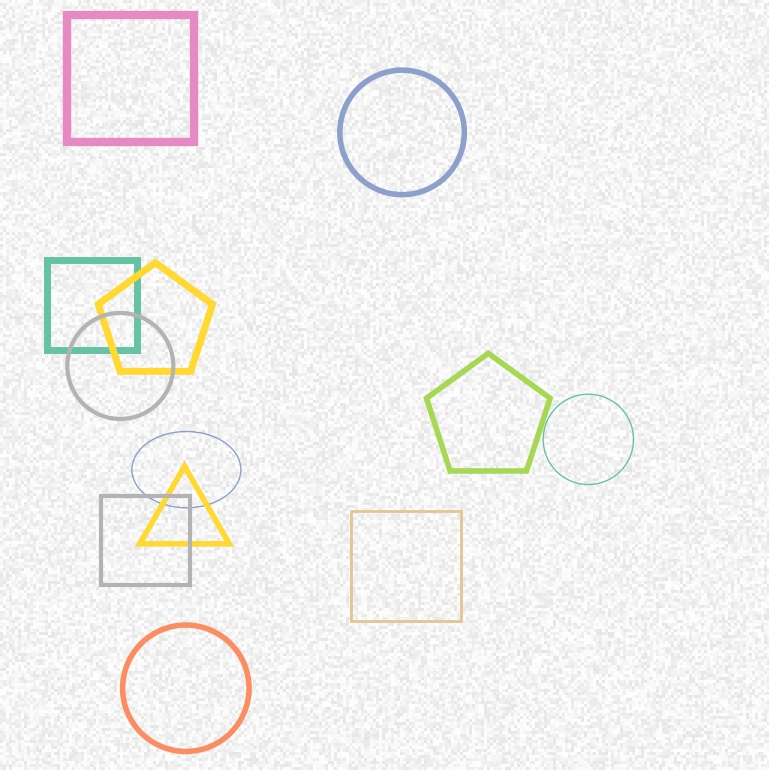[{"shape": "square", "thickness": 2.5, "radius": 0.29, "center": [0.119, 0.604]}, {"shape": "circle", "thickness": 0.5, "radius": 0.29, "center": [0.764, 0.429]}, {"shape": "circle", "thickness": 2, "radius": 0.41, "center": [0.241, 0.106]}, {"shape": "circle", "thickness": 2, "radius": 0.4, "center": [0.522, 0.828]}, {"shape": "oval", "thickness": 0.5, "radius": 0.35, "center": [0.242, 0.39]}, {"shape": "square", "thickness": 3, "radius": 0.41, "center": [0.169, 0.899]}, {"shape": "pentagon", "thickness": 2, "radius": 0.42, "center": [0.634, 0.457]}, {"shape": "pentagon", "thickness": 2.5, "radius": 0.39, "center": [0.202, 0.581]}, {"shape": "triangle", "thickness": 2, "radius": 0.34, "center": [0.24, 0.327]}, {"shape": "square", "thickness": 1, "radius": 0.36, "center": [0.527, 0.265]}, {"shape": "circle", "thickness": 1.5, "radius": 0.34, "center": [0.156, 0.525]}, {"shape": "square", "thickness": 1.5, "radius": 0.29, "center": [0.188, 0.298]}]